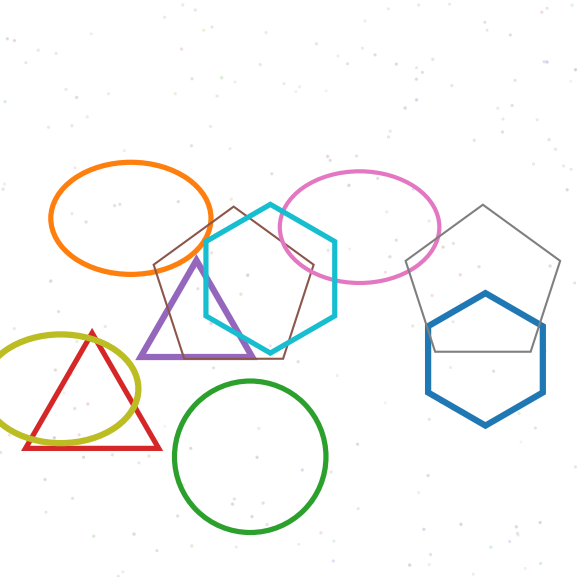[{"shape": "hexagon", "thickness": 3, "radius": 0.57, "center": [0.841, 0.377]}, {"shape": "oval", "thickness": 2.5, "radius": 0.69, "center": [0.227, 0.621]}, {"shape": "circle", "thickness": 2.5, "radius": 0.66, "center": [0.433, 0.208]}, {"shape": "triangle", "thickness": 2.5, "radius": 0.67, "center": [0.159, 0.289]}, {"shape": "triangle", "thickness": 3, "radius": 0.56, "center": [0.34, 0.437]}, {"shape": "pentagon", "thickness": 1, "radius": 0.73, "center": [0.405, 0.496]}, {"shape": "oval", "thickness": 2, "radius": 0.69, "center": [0.623, 0.606]}, {"shape": "pentagon", "thickness": 1, "radius": 0.7, "center": [0.836, 0.504]}, {"shape": "oval", "thickness": 3, "radius": 0.67, "center": [0.105, 0.326]}, {"shape": "hexagon", "thickness": 2.5, "radius": 0.64, "center": [0.468, 0.517]}]